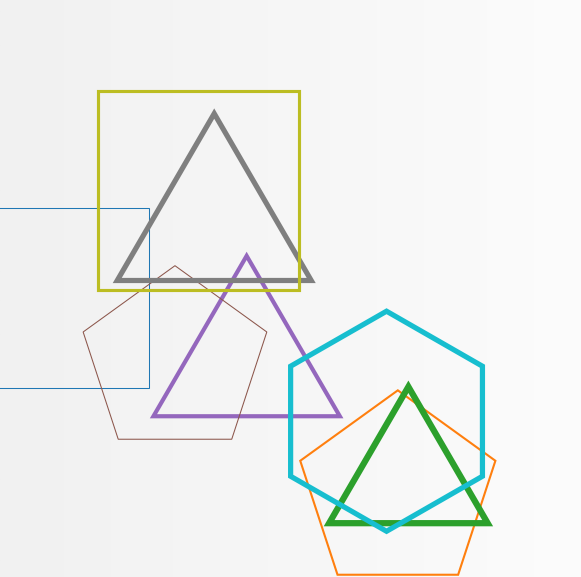[{"shape": "square", "thickness": 0.5, "radius": 0.78, "center": [0.101, 0.483]}, {"shape": "pentagon", "thickness": 1, "radius": 0.88, "center": [0.684, 0.147]}, {"shape": "triangle", "thickness": 3, "radius": 0.79, "center": [0.703, 0.172]}, {"shape": "triangle", "thickness": 2, "radius": 0.93, "center": [0.424, 0.371]}, {"shape": "pentagon", "thickness": 0.5, "radius": 0.83, "center": [0.301, 0.373]}, {"shape": "triangle", "thickness": 2.5, "radius": 0.96, "center": [0.369, 0.61]}, {"shape": "square", "thickness": 1.5, "radius": 0.86, "center": [0.342, 0.67]}, {"shape": "hexagon", "thickness": 2.5, "radius": 0.95, "center": [0.665, 0.27]}]